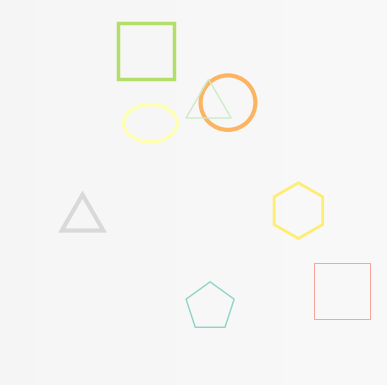[{"shape": "pentagon", "thickness": 1, "radius": 0.33, "center": [0.542, 0.203]}, {"shape": "oval", "thickness": 2.5, "radius": 0.35, "center": [0.388, 0.68]}, {"shape": "square", "thickness": 0.5, "radius": 0.36, "center": [0.882, 0.244]}, {"shape": "circle", "thickness": 3, "radius": 0.35, "center": [0.588, 0.733]}, {"shape": "square", "thickness": 2.5, "radius": 0.37, "center": [0.377, 0.868]}, {"shape": "triangle", "thickness": 3, "radius": 0.31, "center": [0.213, 0.432]}, {"shape": "triangle", "thickness": 1, "radius": 0.34, "center": [0.538, 0.727]}, {"shape": "hexagon", "thickness": 2, "radius": 0.36, "center": [0.77, 0.453]}]